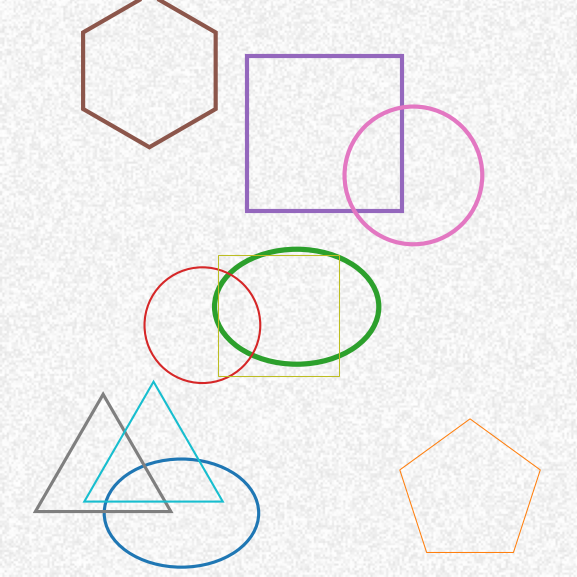[{"shape": "oval", "thickness": 1.5, "radius": 0.67, "center": [0.314, 0.111]}, {"shape": "pentagon", "thickness": 0.5, "radius": 0.64, "center": [0.814, 0.146]}, {"shape": "oval", "thickness": 2.5, "radius": 0.71, "center": [0.514, 0.468]}, {"shape": "circle", "thickness": 1, "radius": 0.5, "center": [0.35, 0.436]}, {"shape": "square", "thickness": 2, "radius": 0.67, "center": [0.562, 0.768]}, {"shape": "hexagon", "thickness": 2, "radius": 0.66, "center": [0.259, 0.877]}, {"shape": "circle", "thickness": 2, "radius": 0.6, "center": [0.716, 0.695]}, {"shape": "triangle", "thickness": 1.5, "radius": 0.68, "center": [0.179, 0.181]}, {"shape": "square", "thickness": 0.5, "radius": 0.52, "center": [0.482, 0.453]}, {"shape": "triangle", "thickness": 1, "radius": 0.69, "center": [0.266, 0.2]}]